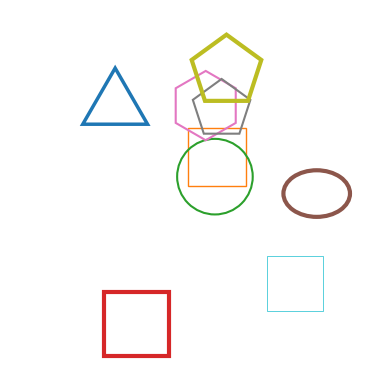[{"shape": "triangle", "thickness": 2.5, "radius": 0.49, "center": [0.299, 0.726]}, {"shape": "square", "thickness": 1, "radius": 0.38, "center": [0.564, 0.592]}, {"shape": "circle", "thickness": 1.5, "radius": 0.49, "center": [0.558, 0.541]}, {"shape": "square", "thickness": 3, "radius": 0.42, "center": [0.355, 0.159]}, {"shape": "oval", "thickness": 3, "radius": 0.43, "center": [0.823, 0.497]}, {"shape": "hexagon", "thickness": 1.5, "radius": 0.45, "center": [0.534, 0.726]}, {"shape": "pentagon", "thickness": 1.5, "radius": 0.39, "center": [0.576, 0.716]}, {"shape": "pentagon", "thickness": 3, "radius": 0.48, "center": [0.588, 0.815]}, {"shape": "square", "thickness": 0.5, "radius": 0.36, "center": [0.766, 0.264]}]